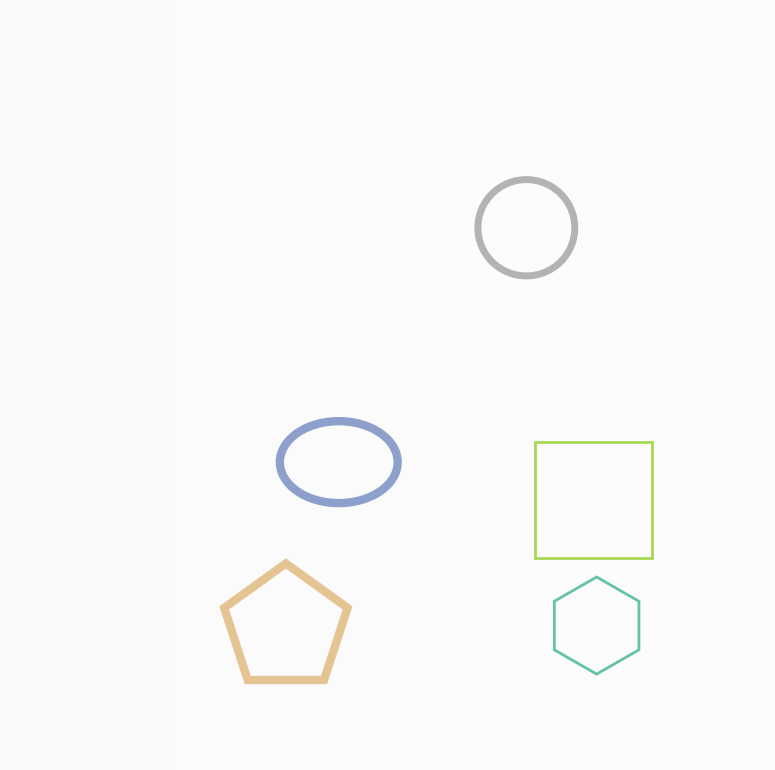[{"shape": "hexagon", "thickness": 1, "radius": 0.32, "center": [0.77, 0.188]}, {"shape": "oval", "thickness": 3, "radius": 0.38, "center": [0.437, 0.4]}, {"shape": "square", "thickness": 1, "radius": 0.38, "center": [0.766, 0.35]}, {"shape": "pentagon", "thickness": 3, "radius": 0.42, "center": [0.369, 0.185]}, {"shape": "circle", "thickness": 2.5, "radius": 0.31, "center": [0.679, 0.704]}]